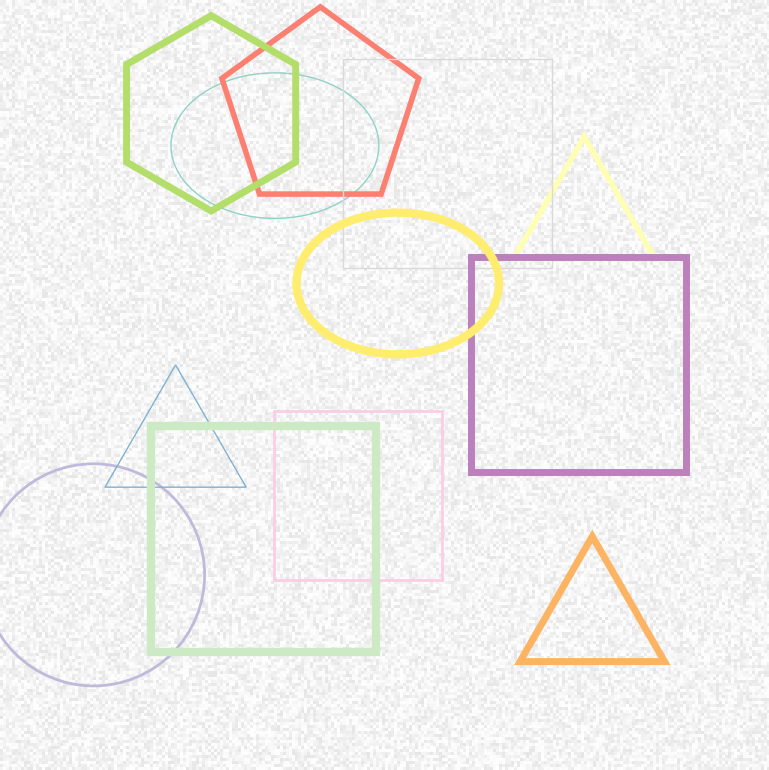[{"shape": "oval", "thickness": 0.5, "radius": 0.67, "center": [0.357, 0.811]}, {"shape": "triangle", "thickness": 2, "radius": 0.52, "center": [0.759, 0.718]}, {"shape": "circle", "thickness": 1, "radius": 0.72, "center": [0.122, 0.253]}, {"shape": "pentagon", "thickness": 2, "radius": 0.67, "center": [0.416, 0.857]}, {"shape": "triangle", "thickness": 0.5, "radius": 0.53, "center": [0.228, 0.42]}, {"shape": "triangle", "thickness": 2.5, "radius": 0.54, "center": [0.769, 0.195]}, {"shape": "hexagon", "thickness": 2.5, "radius": 0.63, "center": [0.274, 0.853]}, {"shape": "square", "thickness": 1, "radius": 0.55, "center": [0.465, 0.356]}, {"shape": "square", "thickness": 0.5, "radius": 0.68, "center": [0.581, 0.788]}, {"shape": "square", "thickness": 2.5, "radius": 0.7, "center": [0.751, 0.527]}, {"shape": "square", "thickness": 3, "radius": 0.73, "center": [0.342, 0.3]}, {"shape": "oval", "thickness": 3, "radius": 0.66, "center": [0.517, 0.632]}]